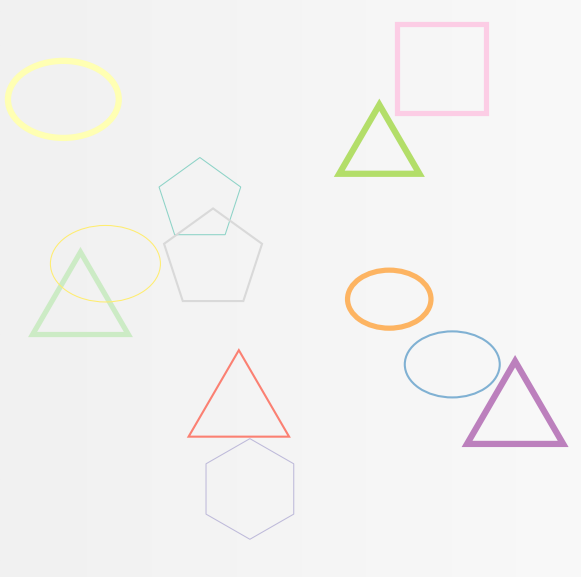[{"shape": "pentagon", "thickness": 0.5, "radius": 0.37, "center": [0.344, 0.652]}, {"shape": "oval", "thickness": 3, "radius": 0.48, "center": [0.109, 0.827]}, {"shape": "hexagon", "thickness": 0.5, "radius": 0.44, "center": [0.43, 0.152]}, {"shape": "triangle", "thickness": 1, "radius": 0.5, "center": [0.411, 0.293]}, {"shape": "oval", "thickness": 1, "radius": 0.41, "center": [0.778, 0.368]}, {"shape": "oval", "thickness": 2.5, "radius": 0.36, "center": [0.67, 0.481]}, {"shape": "triangle", "thickness": 3, "radius": 0.4, "center": [0.653, 0.738]}, {"shape": "square", "thickness": 2.5, "radius": 0.38, "center": [0.76, 0.88]}, {"shape": "pentagon", "thickness": 1, "radius": 0.44, "center": [0.367, 0.55]}, {"shape": "triangle", "thickness": 3, "radius": 0.48, "center": [0.886, 0.278]}, {"shape": "triangle", "thickness": 2.5, "radius": 0.48, "center": [0.138, 0.467]}, {"shape": "oval", "thickness": 0.5, "radius": 0.47, "center": [0.181, 0.542]}]